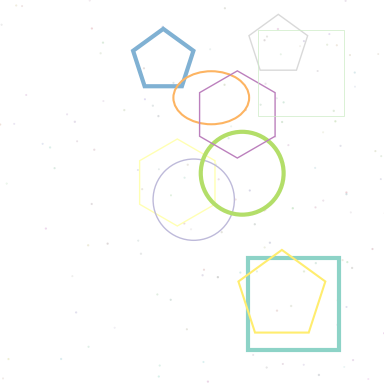[{"shape": "square", "thickness": 3, "radius": 0.59, "center": [0.763, 0.21]}, {"shape": "hexagon", "thickness": 1, "radius": 0.57, "center": [0.461, 0.526]}, {"shape": "circle", "thickness": 1, "radius": 0.53, "center": [0.503, 0.481]}, {"shape": "pentagon", "thickness": 3, "radius": 0.41, "center": [0.424, 0.843]}, {"shape": "oval", "thickness": 1.5, "radius": 0.49, "center": [0.549, 0.746]}, {"shape": "circle", "thickness": 3, "radius": 0.54, "center": [0.629, 0.55]}, {"shape": "pentagon", "thickness": 1, "radius": 0.4, "center": [0.723, 0.883]}, {"shape": "hexagon", "thickness": 1, "radius": 0.57, "center": [0.616, 0.703]}, {"shape": "square", "thickness": 0.5, "radius": 0.56, "center": [0.781, 0.81]}, {"shape": "pentagon", "thickness": 1.5, "radius": 0.59, "center": [0.732, 0.232]}]